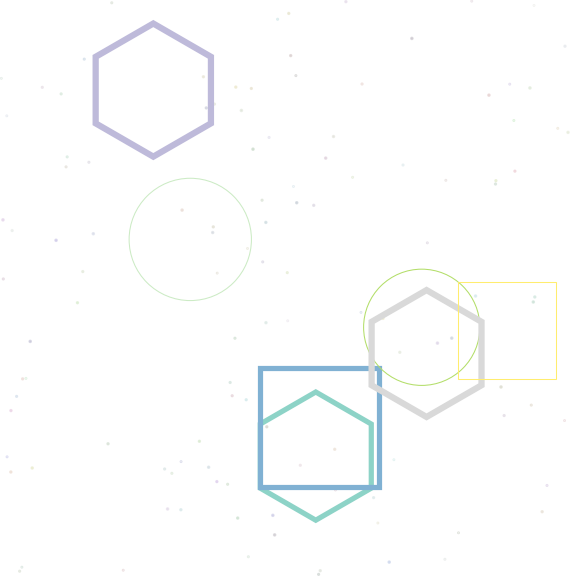[{"shape": "hexagon", "thickness": 2.5, "radius": 0.55, "center": [0.547, 0.209]}, {"shape": "hexagon", "thickness": 3, "radius": 0.58, "center": [0.265, 0.843]}, {"shape": "square", "thickness": 2.5, "radius": 0.52, "center": [0.554, 0.259]}, {"shape": "circle", "thickness": 0.5, "radius": 0.5, "center": [0.73, 0.432]}, {"shape": "hexagon", "thickness": 3, "radius": 0.55, "center": [0.739, 0.387]}, {"shape": "circle", "thickness": 0.5, "radius": 0.53, "center": [0.329, 0.585]}, {"shape": "square", "thickness": 0.5, "radius": 0.42, "center": [0.878, 0.427]}]